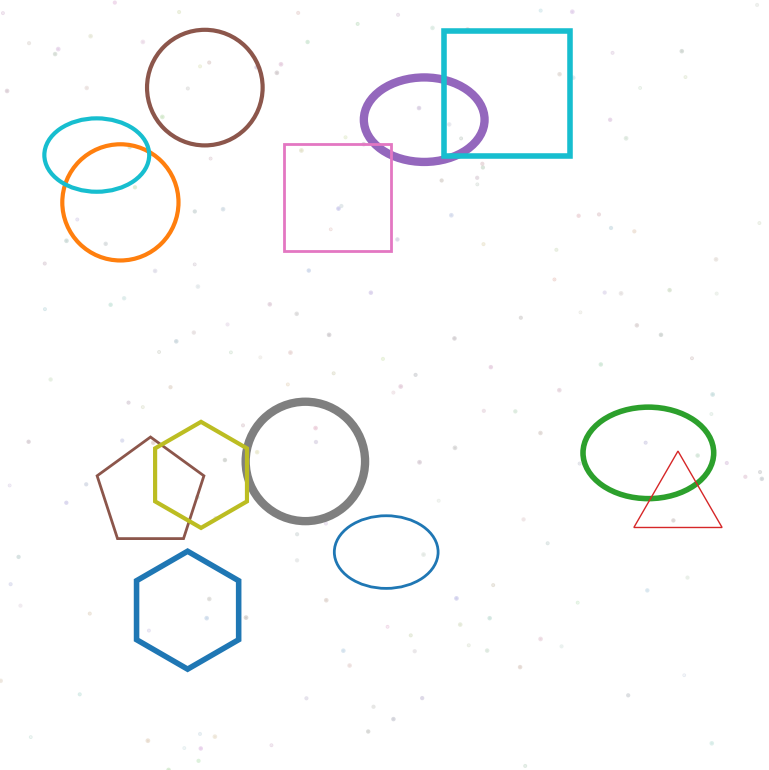[{"shape": "oval", "thickness": 1, "radius": 0.34, "center": [0.502, 0.283]}, {"shape": "hexagon", "thickness": 2, "radius": 0.38, "center": [0.244, 0.208]}, {"shape": "circle", "thickness": 1.5, "radius": 0.38, "center": [0.156, 0.737]}, {"shape": "oval", "thickness": 2, "radius": 0.42, "center": [0.842, 0.412]}, {"shape": "triangle", "thickness": 0.5, "radius": 0.33, "center": [0.88, 0.348]}, {"shape": "oval", "thickness": 3, "radius": 0.39, "center": [0.551, 0.845]}, {"shape": "pentagon", "thickness": 1, "radius": 0.36, "center": [0.195, 0.36]}, {"shape": "circle", "thickness": 1.5, "radius": 0.38, "center": [0.266, 0.886]}, {"shape": "square", "thickness": 1, "radius": 0.35, "center": [0.439, 0.744]}, {"shape": "circle", "thickness": 3, "radius": 0.39, "center": [0.397, 0.401]}, {"shape": "hexagon", "thickness": 1.5, "radius": 0.34, "center": [0.261, 0.383]}, {"shape": "oval", "thickness": 1.5, "radius": 0.34, "center": [0.126, 0.799]}, {"shape": "square", "thickness": 2, "radius": 0.41, "center": [0.658, 0.879]}]